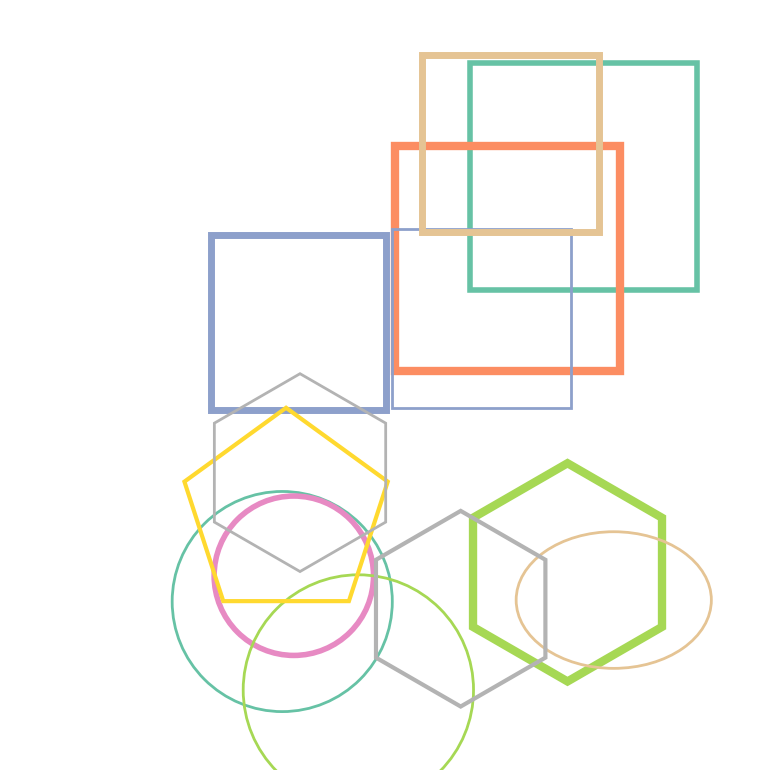[{"shape": "square", "thickness": 2, "radius": 0.74, "center": [0.758, 0.771]}, {"shape": "circle", "thickness": 1, "radius": 0.71, "center": [0.367, 0.219]}, {"shape": "square", "thickness": 3, "radius": 0.73, "center": [0.659, 0.664]}, {"shape": "square", "thickness": 1, "radius": 0.58, "center": [0.626, 0.586]}, {"shape": "square", "thickness": 2.5, "radius": 0.57, "center": [0.388, 0.582]}, {"shape": "circle", "thickness": 2, "radius": 0.52, "center": [0.382, 0.252]}, {"shape": "hexagon", "thickness": 3, "radius": 0.71, "center": [0.737, 0.257]}, {"shape": "circle", "thickness": 1, "radius": 0.75, "center": [0.465, 0.104]}, {"shape": "pentagon", "thickness": 1.5, "radius": 0.69, "center": [0.372, 0.332]}, {"shape": "oval", "thickness": 1, "radius": 0.63, "center": [0.797, 0.221]}, {"shape": "square", "thickness": 2.5, "radius": 0.57, "center": [0.663, 0.814]}, {"shape": "hexagon", "thickness": 1, "radius": 0.64, "center": [0.39, 0.386]}, {"shape": "hexagon", "thickness": 1.5, "radius": 0.64, "center": [0.598, 0.209]}]